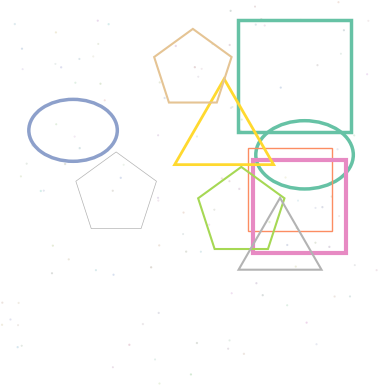[{"shape": "square", "thickness": 2.5, "radius": 0.73, "center": [0.765, 0.802]}, {"shape": "oval", "thickness": 2.5, "radius": 0.63, "center": [0.791, 0.598]}, {"shape": "square", "thickness": 1, "radius": 0.54, "center": [0.754, 0.508]}, {"shape": "oval", "thickness": 2.5, "radius": 0.57, "center": [0.19, 0.661]}, {"shape": "square", "thickness": 3, "radius": 0.6, "center": [0.778, 0.463]}, {"shape": "pentagon", "thickness": 1.5, "radius": 0.59, "center": [0.627, 0.449]}, {"shape": "triangle", "thickness": 2, "radius": 0.74, "center": [0.582, 0.647]}, {"shape": "pentagon", "thickness": 1.5, "radius": 0.53, "center": [0.501, 0.819]}, {"shape": "pentagon", "thickness": 0.5, "radius": 0.55, "center": [0.302, 0.495]}, {"shape": "triangle", "thickness": 1.5, "radius": 0.62, "center": [0.727, 0.362]}]